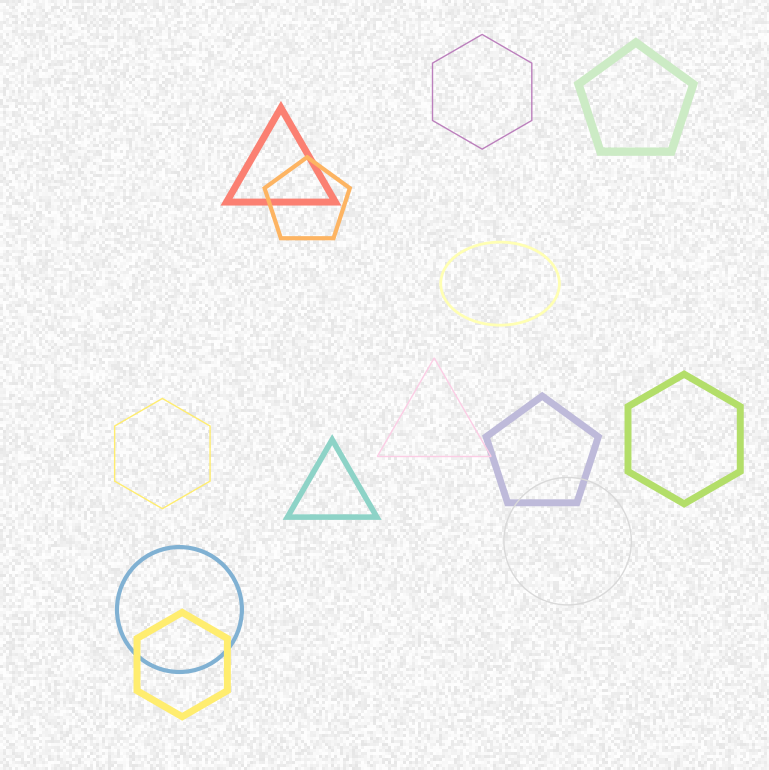[{"shape": "triangle", "thickness": 2, "radius": 0.34, "center": [0.431, 0.362]}, {"shape": "oval", "thickness": 1, "radius": 0.39, "center": [0.649, 0.632]}, {"shape": "pentagon", "thickness": 2.5, "radius": 0.38, "center": [0.704, 0.409]}, {"shape": "triangle", "thickness": 2.5, "radius": 0.41, "center": [0.365, 0.778]}, {"shape": "circle", "thickness": 1.5, "radius": 0.41, "center": [0.233, 0.208]}, {"shape": "pentagon", "thickness": 1.5, "radius": 0.29, "center": [0.399, 0.738]}, {"shape": "hexagon", "thickness": 2.5, "radius": 0.42, "center": [0.888, 0.43]}, {"shape": "triangle", "thickness": 0.5, "radius": 0.43, "center": [0.564, 0.45]}, {"shape": "circle", "thickness": 0.5, "radius": 0.41, "center": [0.737, 0.297]}, {"shape": "hexagon", "thickness": 0.5, "radius": 0.37, "center": [0.626, 0.881]}, {"shape": "pentagon", "thickness": 3, "radius": 0.39, "center": [0.826, 0.866]}, {"shape": "hexagon", "thickness": 2.5, "radius": 0.34, "center": [0.237, 0.137]}, {"shape": "hexagon", "thickness": 0.5, "radius": 0.36, "center": [0.211, 0.411]}]